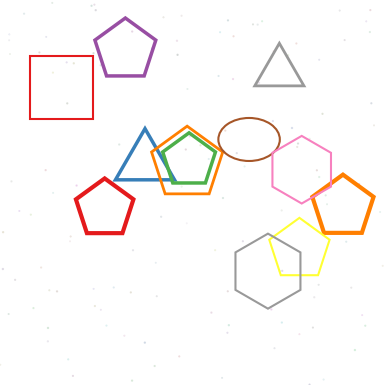[{"shape": "pentagon", "thickness": 3, "radius": 0.39, "center": [0.272, 0.458]}, {"shape": "square", "thickness": 1.5, "radius": 0.41, "center": [0.159, 0.773]}, {"shape": "triangle", "thickness": 2.5, "radius": 0.44, "center": [0.377, 0.577]}, {"shape": "pentagon", "thickness": 2.5, "radius": 0.36, "center": [0.491, 0.583]}, {"shape": "pentagon", "thickness": 2.5, "radius": 0.42, "center": [0.326, 0.87]}, {"shape": "pentagon", "thickness": 2, "radius": 0.49, "center": [0.486, 0.575]}, {"shape": "pentagon", "thickness": 3, "radius": 0.42, "center": [0.891, 0.463]}, {"shape": "pentagon", "thickness": 1.5, "radius": 0.41, "center": [0.778, 0.352]}, {"shape": "oval", "thickness": 1.5, "radius": 0.4, "center": [0.647, 0.638]}, {"shape": "hexagon", "thickness": 1.5, "radius": 0.44, "center": [0.784, 0.559]}, {"shape": "triangle", "thickness": 2, "radius": 0.37, "center": [0.726, 0.814]}, {"shape": "hexagon", "thickness": 1.5, "radius": 0.49, "center": [0.696, 0.296]}]